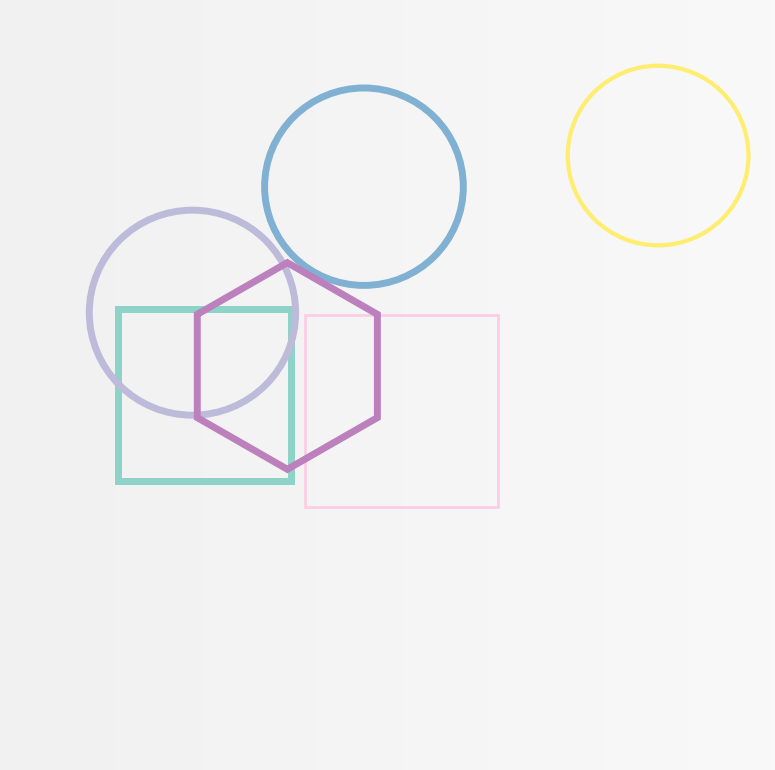[{"shape": "square", "thickness": 2.5, "radius": 0.56, "center": [0.264, 0.487]}, {"shape": "circle", "thickness": 2.5, "radius": 0.67, "center": [0.248, 0.594]}, {"shape": "circle", "thickness": 2.5, "radius": 0.64, "center": [0.47, 0.758]}, {"shape": "square", "thickness": 1, "radius": 0.62, "center": [0.518, 0.467]}, {"shape": "hexagon", "thickness": 2.5, "radius": 0.67, "center": [0.371, 0.525]}, {"shape": "circle", "thickness": 1.5, "radius": 0.58, "center": [0.849, 0.798]}]